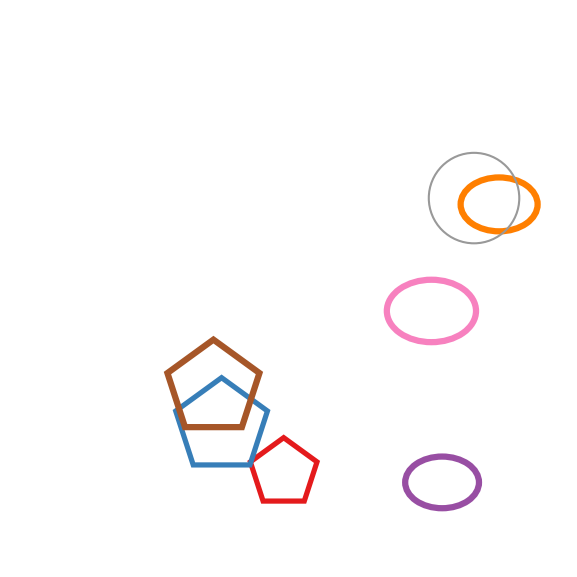[{"shape": "pentagon", "thickness": 2.5, "radius": 0.3, "center": [0.491, 0.181]}, {"shape": "pentagon", "thickness": 2.5, "radius": 0.42, "center": [0.384, 0.262]}, {"shape": "oval", "thickness": 3, "radius": 0.32, "center": [0.766, 0.164]}, {"shape": "oval", "thickness": 3, "radius": 0.33, "center": [0.864, 0.645]}, {"shape": "pentagon", "thickness": 3, "radius": 0.42, "center": [0.37, 0.327]}, {"shape": "oval", "thickness": 3, "radius": 0.39, "center": [0.747, 0.461]}, {"shape": "circle", "thickness": 1, "radius": 0.39, "center": [0.821, 0.656]}]